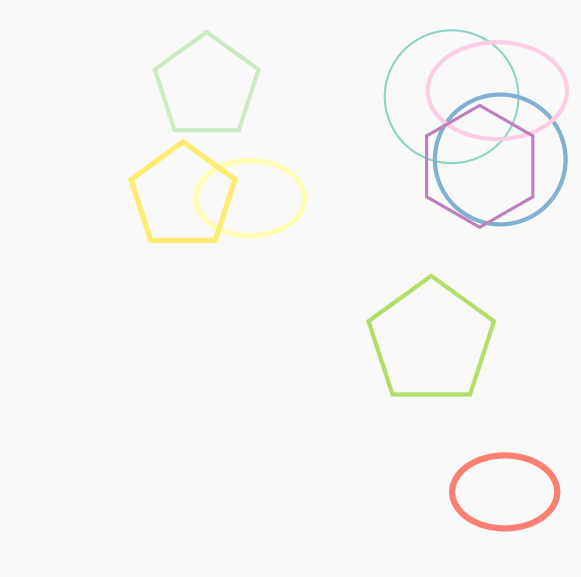[{"shape": "circle", "thickness": 1, "radius": 0.57, "center": [0.777, 0.832]}, {"shape": "oval", "thickness": 2.5, "radius": 0.47, "center": [0.431, 0.656]}, {"shape": "oval", "thickness": 3, "radius": 0.45, "center": [0.868, 0.147]}, {"shape": "circle", "thickness": 2, "radius": 0.56, "center": [0.861, 0.723]}, {"shape": "pentagon", "thickness": 2, "radius": 0.57, "center": [0.742, 0.408]}, {"shape": "oval", "thickness": 2, "radius": 0.6, "center": [0.856, 0.842]}, {"shape": "hexagon", "thickness": 1.5, "radius": 0.53, "center": [0.825, 0.711]}, {"shape": "pentagon", "thickness": 2, "radius": 0.47, "center": [0.356, 0.85]}, {"shape": "pentagon", "thickness": 2.5, "radius": 0.47, "center": [0.315, 0.659]}]